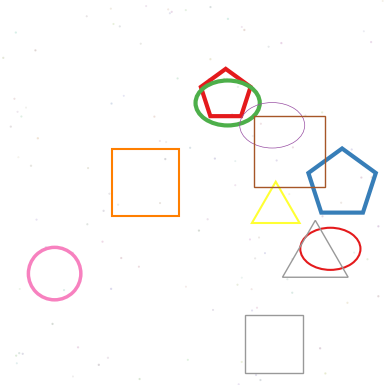[{"shape": "oval", "thickness": 1.5, "radius": 0.39, "center": [0.858, 0.354]}, {"shape": "pentagon", "thickness": 3, "radius": 0.34, "center": [0.586, 0.753]}, {"shape": "pentagon", "thickness": 3, "radius": 0.46, "center": [0.889, 0.522]}, {"shape": "oval", "thickness": 3, "radius": 0.42, "center": [0.591, 0.733]}, {"shape": "oval", "thickness": 0.5, "radius": 0.42, "center": [0.707, 0.675]}, {"shape": "square", "thickness": 1.5, "radius": 0.43, "center": [0.378, 0.527]}, {"shape": "triangle", "thickness": 1.5, "radius": 0.36, "center": [0.716, 0.457]}, {"shape": "square", "thickness": 1, "radius": 0.46, "center": [0.751, 0.607]}, {"shape": "circle", "thickness": 2.5, "radius": 0.34, "center": [0.142, 0.289]}, {"shape": "square", "thickness": 1, "radius": 0.37, "center": [0.712, 0.106]}, {"shape": "triangle", "thickness": 1, "radius": 0.49, "center": [0.819, 0.329]}]